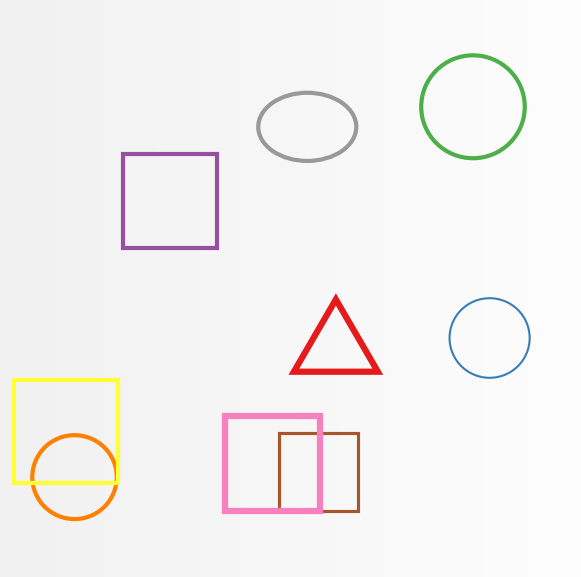[{"shape": "triangle", "thickness": 3, "radius": 0.42, "center": [0.578, 0.397]}, {"shape": "circle", "thickness": 1, "radius": 0.34, "center": [0.842, 0.414]}, {"shape": "circle", "thickness": 2, "radius": 0.45, "center": [0.814, 0.814]}, {"shape": "square", "thickness": 2, "radius": 0.41, "center": [0.293, 0.651]}, {"shape": "circle", "thickness": 2, "radius": 0.36, "center": [0.128, 0.173]}, {"shape": "square", "thickness": 2, "radius": 0.45, "center": [0.113, 0.252]}, {"shape": "square", "thickness": 1.5, "radius": 0.34, "center": [0.548, 0.182]}, {"shape": "square", "thickness": 3, "radius": 0.41, "center": [0.469, 0.196]}, {"shape": "oval", "thickness": 2, "radius": 0.42, "center": [0.529, 0.779]}]